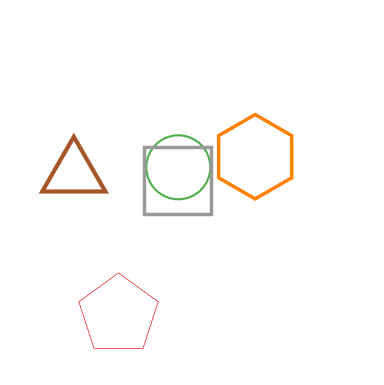[{"shape": "pentagon", "thickness": 0.5, "radius": 0.54, "center": [0.308, 0.183]}, {"shape": "circle", "thickness": 1.5, "radius": 0.42, "center": [0.463, 0.565]}, {"shape": "hexagon", "thickness": 2.5, "radius": 0.55, "center": [0.663, 0.593]}, {"shape": "triangle", "thickness": 3, "radius": 0.47, "center": [0.192, 0.55]}, {"shape": "square", "thickness": 2.5, "radius": 0.43, "center": [0.461, 0.531]}]